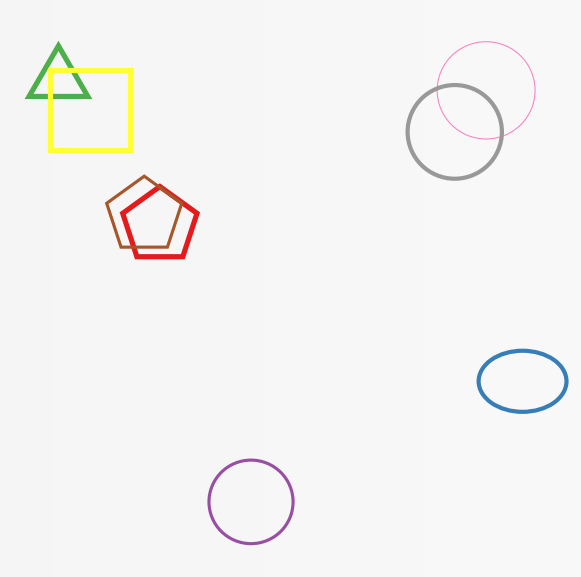[{"shape": "pentagon", "thickness": 2.5, "radius": 0.34, "center": [0.275, 0.609]}, {"shape": "oval", "thickness": 2, "radius": 0.38, "center": [0.899, 0.339]}, {"shape": "triangle", "thickness": 2.5, "radius": 0.29, "center": [0.101, 0.861]}, {"shape": "circle", "thickness": 1.5, "radius": 0.36, "center": [0.432, 0.13]}, {"shape": "square", "thickness": 2.5, "radius": 0.35, "center": [0.155, 0.809]}, {"shape": "pentagon", "thickness": 1.5, "radius": 0.34, "center": [0.248, 0.626]}, {"shape": "circle", "thickness": 0.5, "radius": 0.42, "center": [0.836, 0.843]}, {"shape": "circle", "thickness": 2, "radius": 0.41, "center": [0.782, 0.771]}]